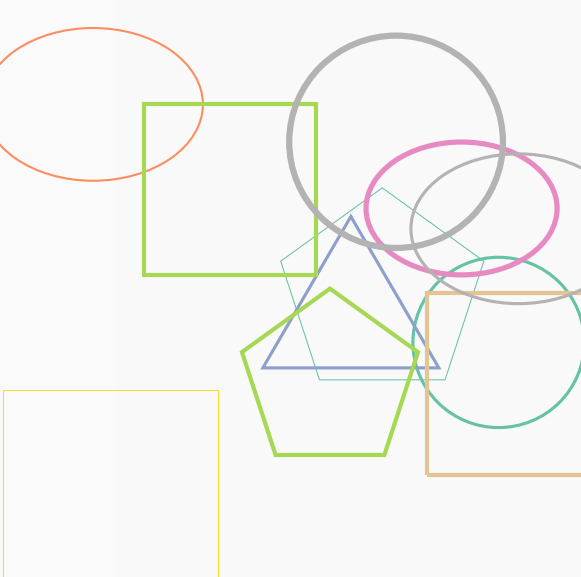[{"shape": "circle", "thickness": 1.5, "radius": 0.74, "center": [0.858, 0.406]}, {"shape": "pentagon", "thickness": 0.5, "radius": 0.92, "center": [0.658, 0.49]}, {"shape": "oval", "thickness": 1, "radius": 0.94, "center": [0.16, 0.818]}, {"shape": "triangle", "thickness": 1.5, "radius": 0.87, "center": [0.604, 0.449]}, {"shape": "oval", "thickness": 2.5, "radius": 0.82, "center": [0.794, 0.638]}, {"shape": "pentagon", "thickness": 2, "radius": 0.8, "center": [0.568, 0.34]}, {"shape": "square", "thickness": 2, "radius": 0.74, "center": [0.395, 0.67]}, {"shape": "square", "thickness": 0.5, "radius": 0.93, "center": [0.19, 0.138]}, {"shape": "square", "thickness": 2, "radius": 0.79, "center": [0.892, 0.334]}, {"shape": "circle", "thickness": 3, "radius": 0.92, "center": [0.681, 0.754]}, {"shape": "oval", "thickness": 1.5, "radius": 0.93, "center": [0.892, 0.603]}]